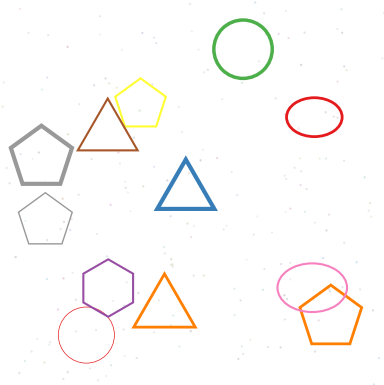[{"shape": "oval", "thickness": 2, "radius": 0.36, "center": [0.816, 0.696]}, {"shape": "circle", "thickness": 0.5, "radius": 0.36, "center": [0.224, 0.13]}, {"shape": "triangle", "thickness": 3, "radius": 0.43, "center": [0.483, 0.5]}, {"shape": "circle", "thickness": 2.5, "radius": 0.38, "center": [0.631, 0.872]}, {"shape": "hexagon", "thickness": 1.5, "radius": 0.37, "center": [0.281, 0.252]}, {"shape": "triangle", "thickness": 2, "radius": 0.46, "center": [0.427, 0.196]}, {"shape": "pentagon", "thickness": 2, "radius": 0.42, "center": [0.859, 0.175]}, {"shape": "pentagon", "thickness": 1.5, "radius": 0.35, "center": [0.365, 0.727]}, {"shape": "triangle", "thickness": 1.5, "radius": 0.45, "center": [0.28, 0.654]}, {"shape": "oval", "thickness": 1.5, "radius": 0.45, "center": [0.811, 0.253]}, {"shape": "pentagon", "thickness": 3, "radius": 0.42, "center": [0.108, 0.59]}, {"shape": "pentagon", "thickness": 1, "radius": 0.37, "center": [0.118, 0.426]}]